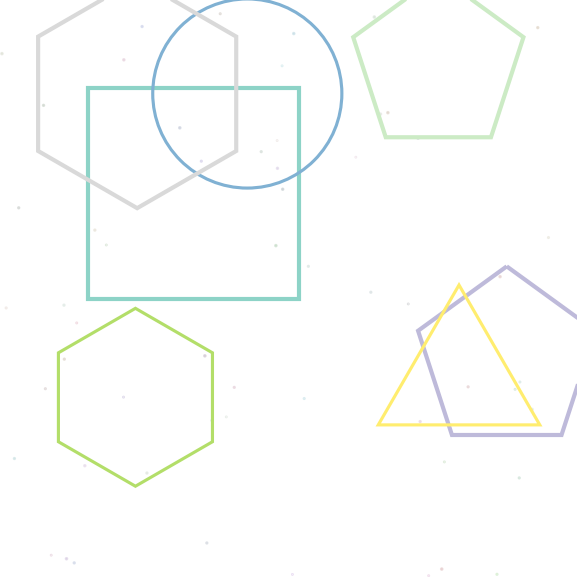[{"shape": "square", "thickness": 2, "radius": 0.92, "center": [0.335, 0.664]}, {"shape": "pentagon", "thickness": 2, "radius": 0.81, "center": [0.877, 0.376]}, {"shape": "circle", "thickness": 1.5, "radius": 0.82, "center": [0.428, 0.837]}, {"shape": "hexagon", "thickness": 1.5, "radius": 0.77, "center": [0.235, 0.311]}, {"shape": "hexagon", "thickness": 2, "radius": 0.99, "center": [0.238, 0.837]}, {"shape": "pentagon", "thickness": 2, "radius": 0.77, "center": [0.759, 0.887]}, {"shape": "triangle", "thickness": 1.5, "radius": 0.81, "center": [0.795, 0.344]}]